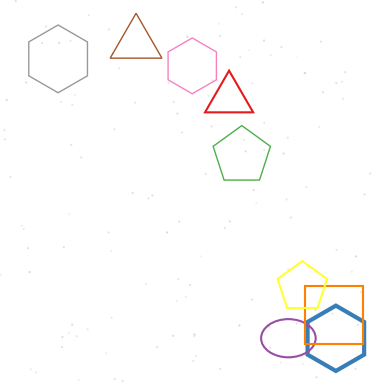[{"shape": "triangle", "thickness": 1.5, "radius": 0.36, "center": [0.595, 0.744]}, {"shape": "hexagon", "thickness": 3, "radius": 0.42, "center": [0.872, 0.121]}, {"shape": "pentagon", "thickness": 1, "radius": 0.39, "center": [0.628, 0.596]}, {"shape": "oval", "thickness": 1.5, "radius": 0.35, "center": [0.749, 0.122]}, {"shape": "square", "thickness": 1.5, "radius": 0.38, "center": [0.867, 0.182]}, {"shape": "pentagon", "thickness": 1.5, "radius": 0.34, "center": [0.785, 0.255]}, {"shape": "triangle", "thickness": 1, "radius": 0.39, "center": [0.353, 0.888]}, {"shape": "hexagon", "thickness": 1, "radius": 0.36, "center": [0.499, 0.829]}, {"shape": "hexagon", "thickness": 1, "radius": 0.44, "center": [0.151, 0.847]}]